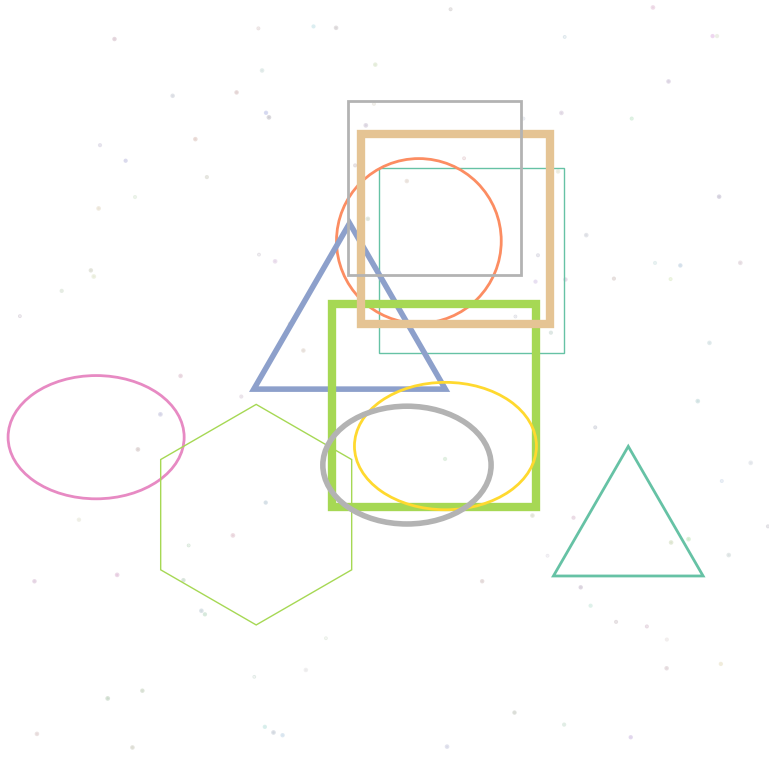[{"shape": "triangle", "thickness": 1, "radius": 0.56, "center": [0.816, 0.308]}, {"shape": "square", "thickness": 0.5, "radius": 0.6, "center": [0.613, 0.662]}, {"shape": "circle", "thickness": 1, "radius": 0.53, "center": [0.544, 0.687]}, {"shape": "triangle", "thickness": 2, "radius": 0.72, "center": [0.454, 0.566]}, {"shape": "oval", "thickness": 1, "radius": 0.57, "center": [0.125, 0.432]}, {"shape": "hexagon", "thickness": 0.5, "radius": 0.72, "center": [0.333, 0.332]}, {"shape": "square", "thickness": 3, "radius": 0.66, "center": [0.564, 0.473]}, {"shape": "oval", "thickness": 1, "radius": 0.59, "center": [0.578, 0.421]}, {"shape": "square", "thickness": 3, "radius": 0.61, "center": [0.591, 0.703]}, {"shape": "oval", "thickness": 2, "radius": 0.55, "center": [0.529, 0.396]}, {"shape": "square", "thickness": 1, "radius": 0.56, "center": [0.565, 0.756]}]